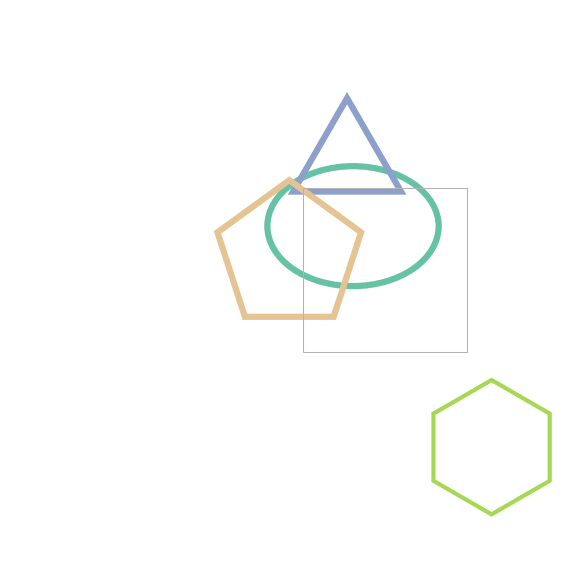[{"shape": "oval", "thickness": 3, "radius": 0.74, "center": [0.611, 0.608]}, {"shape": "triangle", "thickness": 3, "radius": 0.54, "center": [0.601, 0.721]}, {"shape": "hexagon", "thickness": 2, "radius": 0.58, "center": [0.851, 0.225]}, {"shape": "pentagon", "thickness": 3, "radius": 0.65, "center": [0.501, 0.556]}, {"shape": "square", "thickness": 0.5, "radius": 0.71, "center": [0.667, 0.531]}]